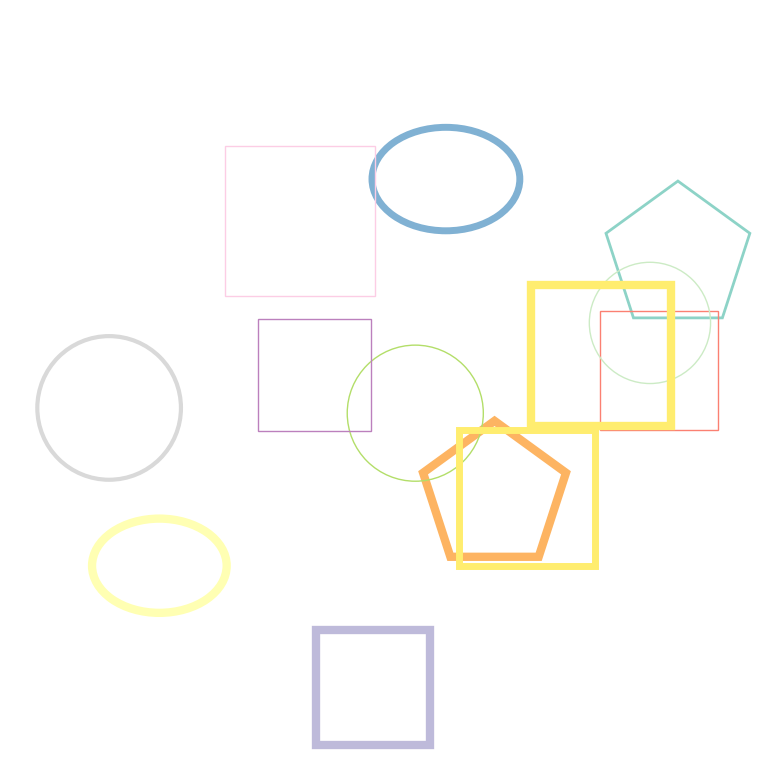[{"shape": "pentagon", "thickness": 1, "radius": 0.49, "center": [0.88, 0.667]}, {"shape": "oval", "thickness": 3, "radius": 0.44, "center": [0.207, 0.265]}, {"shape": "square", "thickness": 3, "radius": 0.37, "center": [0.484, 0.107]}, {"shape": "square", "thickness": 0.5, "radius": 0.38, "center": [0.856, 0.519]}, {"shape": "oval", "thickness": 2.5, "radius": 0.48, "center": [0.579, 0.767]}, {"shape": "pentagon", "thickness": 3, "radius": 0.49, "center": [0.642, 0.356]}, {"shape": "circle", "thickness": 0.5, "radius": 0.44, "center": [0.539, 0.463]}, {"shape": "square", "thickness": 0.5, "radius": 0.49, "center": [0.39, 0.713]}, {"shape": "circle", "thickness": 1.5, "radius": 0.47, "center": [0.142, 0.47]}, {"shape": "square", "thickness": 0.5, "radius": 0.37, "center": [0.409, 0.513]}, {"shape": "circle", "thickness": 0.5, "radius": 0.39, "center": [0.844, 0.581]}, {"shape": "square", "thickness": 2.5, "radius": 0.44, "center": [0.685, 0.354]}, {"shape": "square", "thickness": 3, "radius": 0.46, "center": [0.781, 0.539]}]